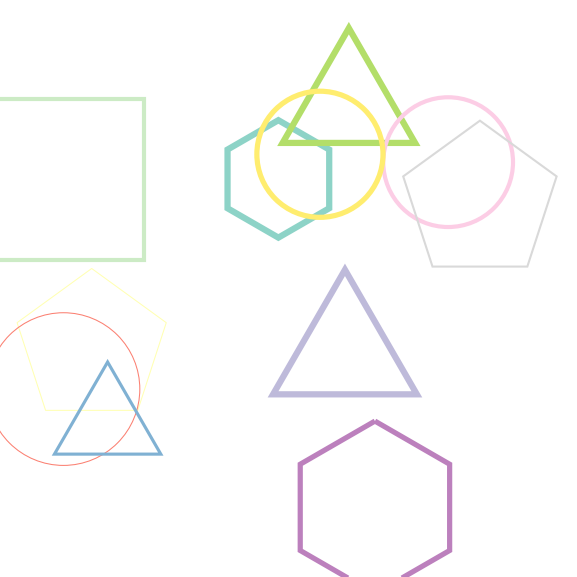[{"shape": "hexagon", "thickness": 3, "radius": 0.51, "center": [0.482, 0.689]}, {"shape": "pentagon", "thickness": 0.5, "radius": 0.68, "center": [0.159, 0.398]}, {"shape": "triangle", "thickness": 3, "radius": 0.72, "center": [0.597, 0.388]}, {"shape": "circle", "thickness": 0.5, "radius": 0.66, "center": [0.11, 0.325]}, {"shape": "triangle", "thickness": 1.5, "radius": 0.53, "center": [0.186, 0.266]}, {"shape": "triangle", "thickness": 3, "radius": 0.66, "center": [0.604, 0.818]}, {"shape": "circle", "thickness": 2, "radius": 0.56, "center": [0.776, 0.718]}, {"shape": "pentagon", "thickness": 1, "radius": 0.7, "center": [0.831, 0.651]}, {"shape": "hexagon", "thickness": 2.5, "radius": 0.75, "center": [0.649, 0.121]}, {"shape": "square", "thickness": 2, "radius": 0.7, "center": [0.11, 0.689]}, {"shape": "circle", "thickness": 2.5, "radius": 0.55, "center": [0.554, 0.732]}]